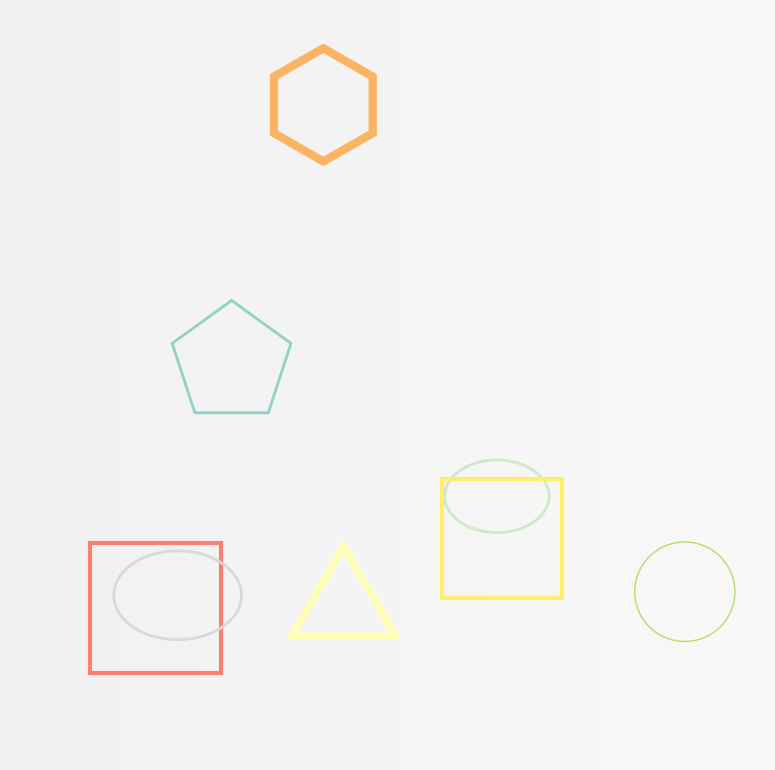[{"shape": "pentagon", "thickness": 1, "radius": 0.4, "center": [0.299, 0.529]}, {"shape": "triangle", "thickness": 2.5, "radius": 0.39, "center": [0.443, 0.213]}, {"shape": "square", "thickness": 1.5, "radius": 0.42, "center": [0.201, 0.21]}, {"shape": "hexagon", "thickness": 3, "radius": 0.37, "center": [0.417, 0.864]}, {"shape": "circle", "thickness": 0.5, "radius": 0.32, "center": [0.884, 0.232]}, {"shape": "oval", "thickness": 1, "radius": 0.41, "center": [0.229, 0.227]}, {"shape": "oval", "thickness": 1, "radius": 0.34, "center": [0.641, 0.356]}, {"shape": "square", "thickness": 1.5, "radius": 0.39, "center": [0.648, 0.3]}]